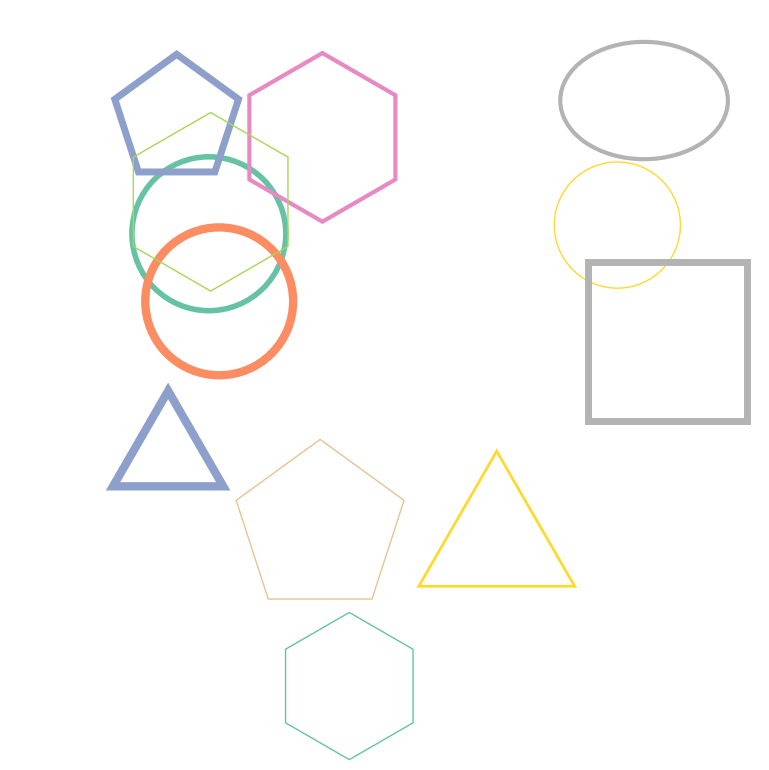[{"shape": "hexagon", "thickness": 0.5, "radius": 0.48, "center": [0.454, 0.109]}, {"shape": "circle", "thickness": 2, "radius": 0.5, "center": [0.271, 0.696]}, {"shape": "circle", "thickness": 3, "radius": 0.48, "center": [0.285, 0.609]}, {"shape": "triangle", "thickness": 3, "radius": 0.41, "center": [0.218, 0.41]}, {"shape": "pentagon", "thickness": 2.5, "radius": 0.42, "center": [0.229, 0.845]}, {"shape": "hexagon", "thickness": 1.5, "radius": 0.55, "center": [0.419, 0.822]}, {"shape": "hexagon", "thickness": 0.5, "radius": 0.58, "center": [0.274, 0.738]}, {"shape": "circle", "thickness": 0.5, "radius": 0.41, "center": [0.802, 0.708]}, {"shape": "triangle", "thickness": 1, "radius": 0.58, "center": [0.645, 0.297]}, {"shape": "pentagon", "thickness": 0.5, "radius": 0.57, "center": [0.416, 0.315]}, {"shape": "oval", "thickness": 1.5, "radius": 0.54, "center": [0.836, 0.869]}, {"shape": "square", "thickness": 2.5, "radius": 0.52, "center": [0.867, 0.556]}]